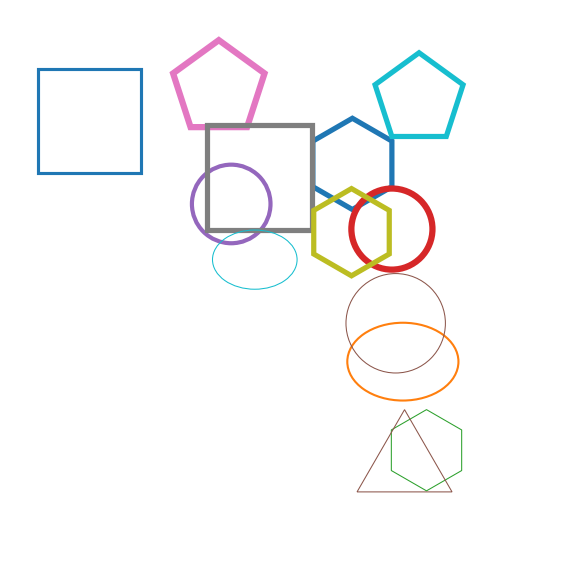[{"shape": "square", "thickness": 1.5, "radius": 0.45, "center": [0.155, 0.789]}, {"shape": "hexagon", "thickness": 2.5, "radius": 0.39, "center": [0.61, 0.715]}, {"shape": "oval", "thickness": 1, "radius": 0.48, "center": [0.698, 0.373]}, {"shape": "hexagon", "thickness": 0.5, "radius": 0.35, "center": [0.739, 0.219]}, {"shape": "circle", "thickness": 3, "radius": 0.35, "center": [0.679, 0.602]}, {"shape": "circle", "thickness": 2, "radius": 0.34, "center": [0.4, 0.646]}, {"shape": "triangle", "thickness": 0.5, "radius": 0.47, "center": [0.701, 0.195]}, {"shape": "circle", "thickness": 0.5, "radius": 0.43, "center": [0.685, 0.439]}, {"shape": "pentagon", "thickness": 3, "radius": 0.42, "center": [0.379, 0.846]}, {"shape": "square", "thickness": 2.5, "radius": 0.46, "center": [0.449, 0.692]}, {"shape": "hexagon", "thickness": 2.5, "radius": 0.38, "center": [0.609, 0.597]}, {"shape": "oval", "thickness": 0.5, "radius": 0.37, "center": [0.441, 0.55]}, {"shape": "pentagon", "thickness": 2.5, "radius": 0.4, "center": [0.726, 0.828]}]